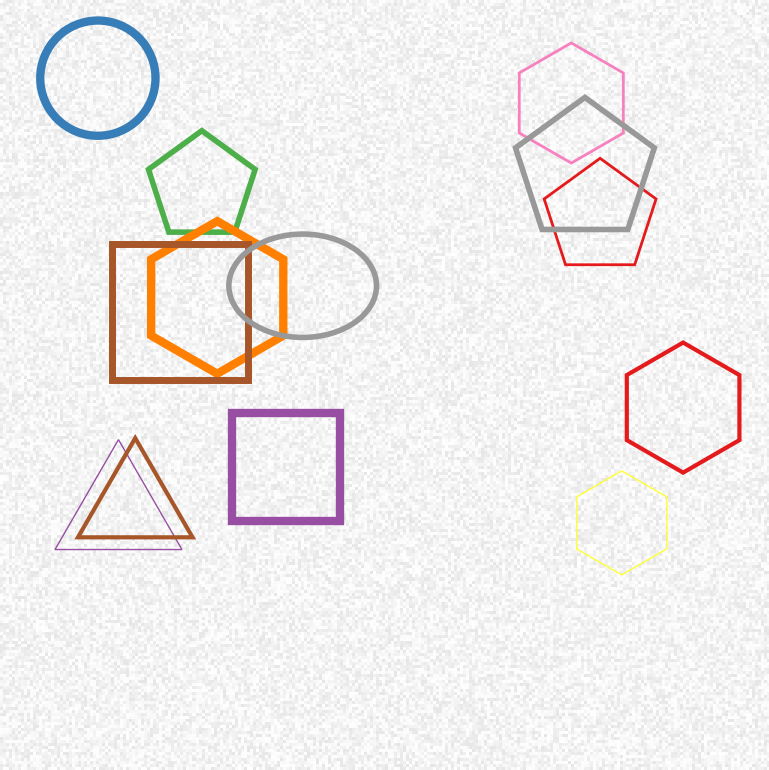[{"shape": "hexagon", "thickness": 1.5, "radius": 0.42, "center": [0.887, 0.471]}, {"shape": "pentagon", "thickness": 1, "radius": 0.38, "center": [0.779, 0.718]}, {"shape": "circle", "thickness": 3, "radius": 0.37, "center": [0.127, 0.898]}, {"shape": "pentagon", "thickness": 2, "radius": 0.36, "center": [0.262, 0.757]}, {"shape": "triangle", "thickness": 0.5, "radius": 0.48, "center": [0.154, 0.334]}, {"shape": "square", "thickness": 3, "radius": 0.35, "center": [0.372, 0.394]}, {"shape": "hexagon", "thickness": 3, "radius": 0.5, "center": [0.282, 0.614]}, {"shape": "hexagon", "thickness": 0.5, "radius": 0.34, "center": [0.807, 0.321]}, {"shape": "square", "thickness": 2.5, "radius": 0.44, "center": [0.234, 0.595]}, {"shape": "triangle", "thickness": 1.5, "radius": 0.43, "center": [0.176, 0.345]}, {"shape": "hexagon", "thickness": 1, "radius": 0.39, "center": [0.742, 0.866]}, {"shape": "oval", "thickness": 2, "radius": 0.48, "center": [0.393, 0.629]}, {"shape": "pentagon", "thickness": 2, "radius": 0.47, "center": [0.76, 0.779]}]